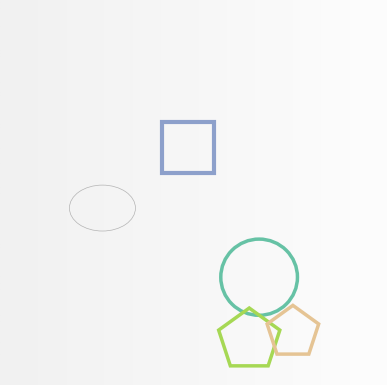[{"shape": "circle", "thickness": 2.5, "radius": 0.49, "center": [0.669, 0.28]}, {"shape": "square", "thickness": 3, "radius": 0.33, "center": [0.485, 0.616]}, {"shape": "pentagon", "thickness": 2.5, "radius": 0.42, "center": [0.643, 0.117]}, {"shape": "pentagon", "thickness": 2.5, "radius": 0.35, "center": [0.756, 0.137]}, {"shape": "oval", "thickness": 0.5, "radius": 0.43, "center": [0.264, 0.46]}]